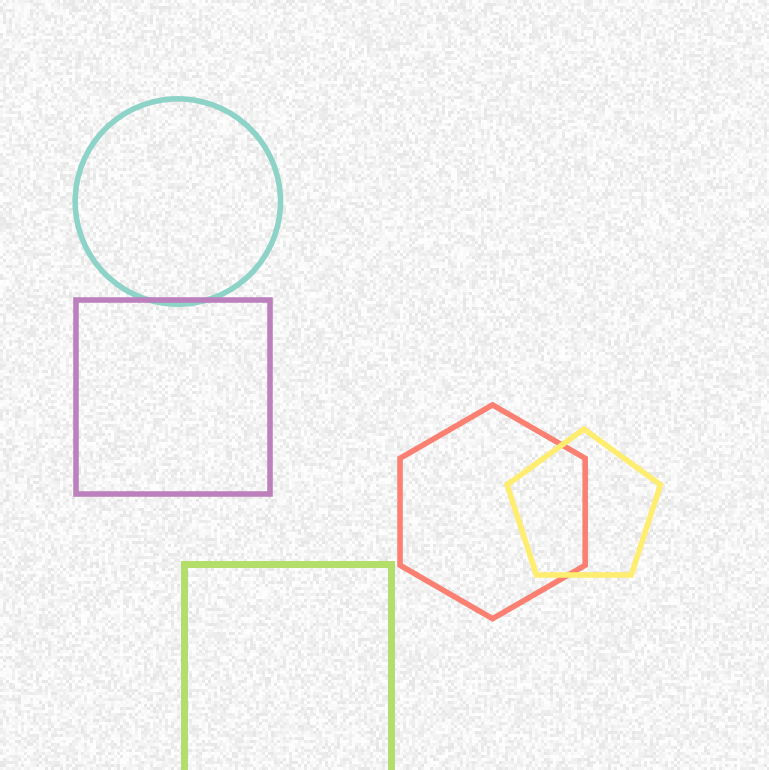[{"shape": "circle", "thickness": 2, "radius": 0.67, "center": [0.231, 0.738]}, {"shape": "hexagon", "thickness": 2, "radius": 0.69, "center": [0.64, 0.335]}, {"shape": "square", "thickness": 2.5, "radius": 0.67, "center": [0.373, 0.133]}, {"shape": "square", "thickness": 2, "radius": 0.63, "center": [0.224, 0.484]}, {"shape": "pentagon", "thickness": 2, "radius": 0.52, "center": [0.758, 0.338]}]